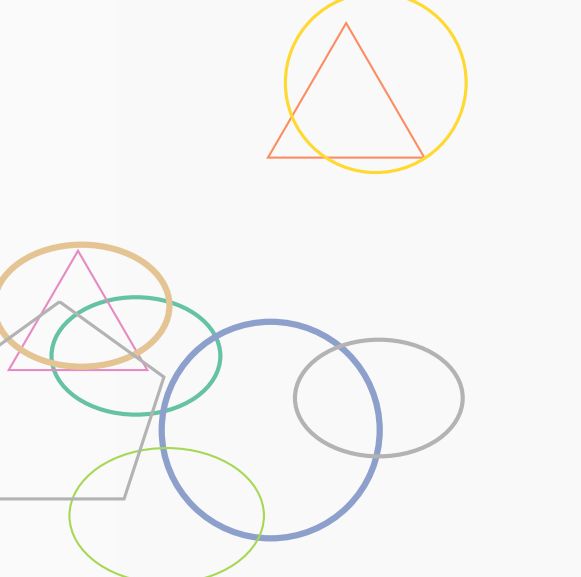[{"shape": "oval", "thickness": 2, "radius": 0.73, "center": [0.234, 0.383]}, {"shape": "triangle", "thickness": 1, "radius": 0.78, "center": [0.596, 0.804]}, {"shape": "circle", "thickness": 3, "radius": 0.94, "center": [0.466, 0.254]}, {"shape": "triangle", "thickness": 1, "radius": 0.69, "center": [0.134, 0.427]}, {"shape": "oval", "thickness": 1, "radius": 0.84, "center": [0.287, 0.106]}, {"shape": "circle", "thickness": 1.5, "radius": 0.78, "center": [0.646, 0.856]}, {"shape": "oval", "thickness": 3, "radius": 0.75, "center": [0.141, 0.47]}, {"shape": "oval", "thickness": 2, "radius": 0.72, "center": [0.652, 0.31]}, {"shape": "pentagon", "thickness": 1.5, "radius": 0.94, "center": [0.103, 0.288]}]